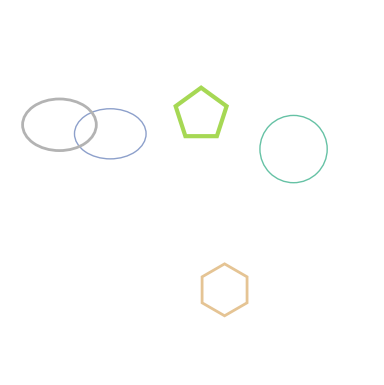[{"shape": "circle", "thickness": 1, "radius": 0.44, "center": [0.763, 0.613]}, {"shape": "oval", "thickness": 1, "radius": 0.46, "center": [0.286, 0.652]}, {"shape": "pentagon", "thickness": 3, "radius": 0.35, "center": [0.522, 0.703]}, {"shape": "hexagon", "thickness": 2, "radius": 0.34, "center": [0.583, 0.247]}, {"shape": "oval", "thickness": 2, "radius": 0.48, "center": [0.154, 0.676]}]